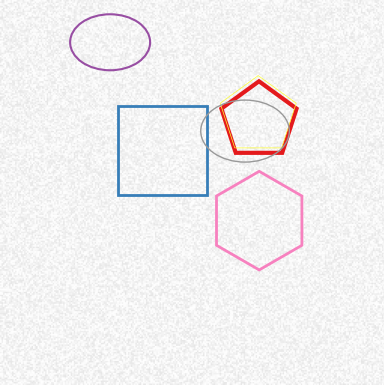[{"shape": "pentagon", "thickness": 3, "radius": 0.51, "center": [0.673, 0.686]}, {"shape": "square", "thickness": 2, "radius": 0.58, "center": [0.422, 0.609]}, {"shape": "oval", "thickness": 1.5, "radius": 0.52, "center": [0.286, 0.89]}, {"shape": "pentagon", "thickness": 0.5, "radius": 0.52, "center": [0.671, 0.7]}, {"shape": "hexagon", "thickness": 2, "radius": 0.64, "center": [0.673, 0.427]}, {"shape": "oval", "thickness": 1, "radius": 0.58, "center": [0.636, 0.66]}]